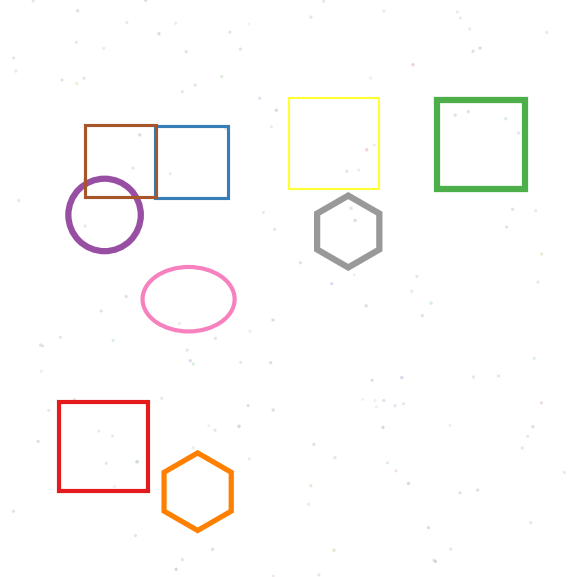[{"shape": "square", "thickness": 2, "radius": 0.38, "center": [0.18, 0.226]}, {"shape": "square", "thickness": 1.5, "radius": 0.31, "center": [0.332, 0.719]}, {"shape": "square", "thickness": 3, "radius": 0.38, "center": [0.833, 0.749]}, {"shape": "circle", "thickness": 3, "radius": 0.31, "center": [0.181, 0.627]}, {"shape": "hexagon", "thickness": 2.5, "radius": 0.34, "center": [0.342, 0.148]}, {"shape": "square", "thickness": 1, "radius": 0.39, "center": [0.578, 0.75]}, {"shape": "square", "thickness": 1.5, "radius": 0.31, "center": [0.209, 0.72]}, {"shape": "oval", "thickness": 2, "radius": 0.4, "center": [0.327, 0.481]}, {"shape": "hexagon", "thickness": 3, "radius": 0.31, "center": [0.603, 0.598]}]